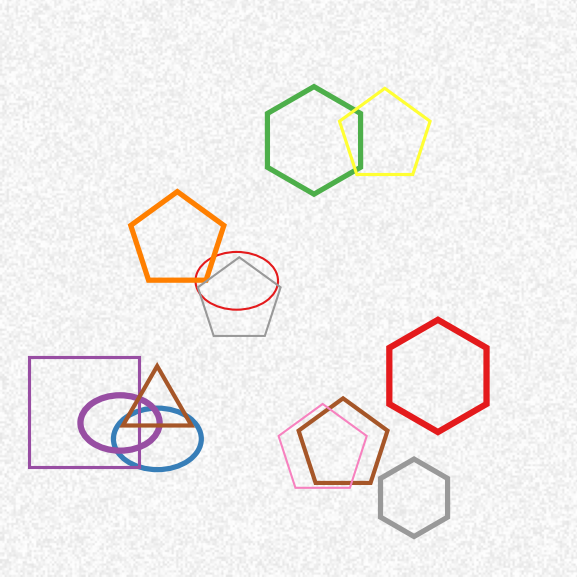[{"shape": "hexagon", "thickness": 3, "radius": 0.49, "center": [0.758, 0.348]}, {"shape": "oval", "thickness": 1, "radius": 0.36, "center": [0.41, 0.513]}, {"shape": "oval", "thickness": 2.5, "radius": 0.38, "center": [0.273, 0.239]}, {"shape": "hexagon", "thickness": 2.5, "radius": 0.47, "center": [0.544, 0.756]}, {"shape": "square", "thickness": 1.5, "radius": 0.48, "center": [0.146, 0.286]}, {"shape": "oval", "thickness": 3, "radius": 0.34, "center": [0.208, 0.267]}, {"shape": "pentagon", "thickness": 2.5, "radius": 0.42, "center": [0.307, 0.583]}, {"shape": "pentagon", "thickness": 1.5, "radius": 0.41, "center": [0.666, 0.764]}, {"shape": "triangle", "thickness": 2, "radius": 0.34, "center": [0.272, 0.297]}, {"shape": "pentagon", "thickness": 2, "radius": 0.4, "center": [0.594, 0.228]}, {"shape": "pentagon", "thickness": 1, "radius": 0.4, "center": [0.559, 0.219]}, {"shape": "hexagon", "thickness": 2.5, "radius": 0.34, "center": [0.717, 0.137]}, {"shape": "pentagon", "thickness": 1, "radius": 0.38, "center": [0.414, 0.478]}]